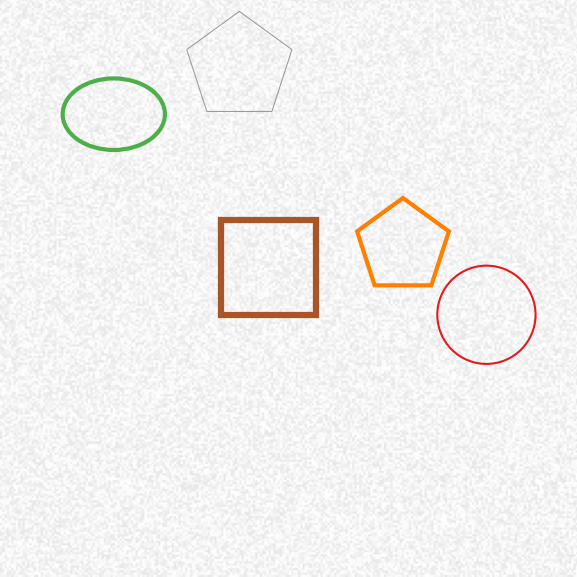[{"shape": "circle", "thickness": 1, "radius": 0.43, "center": [0.842, 0.454]}, {"shape": "oval", "thickness": 2, "radius": 0.44, "center": [0.197, 0.801]}, {"shape": "pentagon", "thickness": 2, "radius": 0.42, "center": [0.698, 0.573]}, {"shape": "square", "thickness": 3, "radius": 0.41, "center": [0.465, 0.536]}, {"shape": "pentagon", "thickness": 0.5, "radius": 0.48, "center": [0.414, 0.884]}]